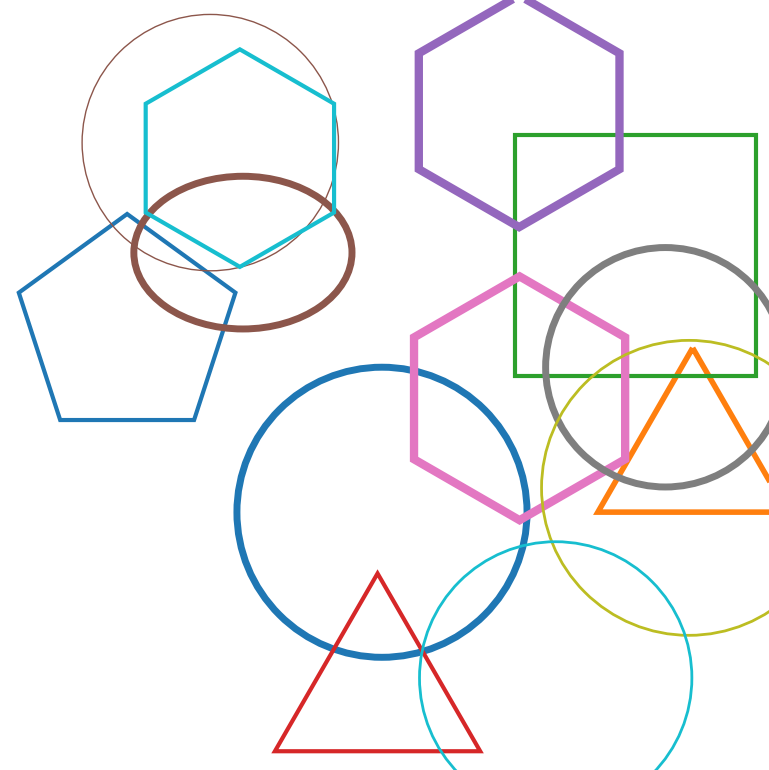[{"shape": "pentagon", "thickness": 1.5, "radius": 0.74, "center": [0.165, 0.574]}, {"shape": "circle", "thickness": 2.5, "radius": 0.94, "center": [0.496, 0.335]}, {"shape": "triangle", "thickness": 2, "radius": 0.71, "center": [0.9, 0.406]}, {"shape": "square", "thickness": 1.5, "radius": 0.78, "center": [0.825, 0.668]}, {"shape": "triangle", "thickness": 1.5, "radius": 0.77, "center": [0.49, 0.101]}, {"shape": "hexagon", "thickness": 3, "radius": 0.75, "center": [0.674, 0.856]}, {"shape": "oval", "thickness": 2.5, "radius": 0.71, "center": [0.315, 0.672]}, {"shape": "circle", "thickness": 0.5, "radius": 0.83, "center": [0.273, 0.815]}, {"shape": "hexagon", "thickness": 3, "radius": 0.79, "center": [0.675, 0.483]}, {"shape": "circle", "thickness": 2.5, "radius": 0.78, "center": [0.864, 0.523]}, {"shape": "circle", "thickness": 1, "radius": 0.96, "center": [0.895, 0.366]}, {"shape": "hexagon", "thickness": 1.5, "radius": 0.71, "center": [0.312, 0.795]}, {"shape": "circle", "thickness": 1, "radius": 0.88, "center": [0.722, 0.12]}]